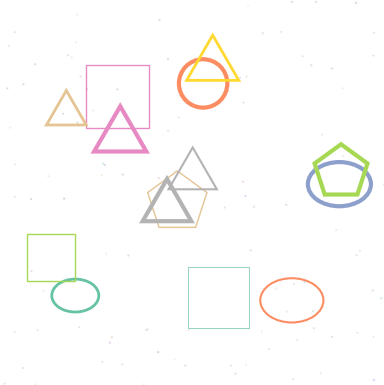[{"shape": "oval", "thickness": 2, "radius": 0.31, "center": [0.196, 0.232]}, {"shape": "square", "thickness": 0.5, "radius": 0.4, "center": [0.569, 0.228]}, {"shape": "circle", "thickness": 3, "radius": 0.31, "center": [0.528, 0.783]}, {"shape": "oval", "thickness": 1.5, "radius": 0.41, "center": [0.758, 0.22]}, {"shape": "oval", "thickness": 3, "radius": 0.41, "center": [0.882, 0.522]}, {"shape": "square", "thickness": 1, "radius": 0.4, "center": [0.305, 0.749]}, {"shape": "triangle", "thickness": 3, "radius": 0.39, "center": [0.312, 0.646]}, {"shape": "square", "thickness": 1, "radius": 0.31, "center": [0.133, 0.332]}, {"shape": "pentagon", "thickness": 3, "radius": 0.36, "center": [0.886, 0.553]}, {"shape": "triangle", "thickness": 2, "radius": 0.39, "center": [0.552, 0.83]}, {"shape": "triangle", "thickness": 2, "radius": 0.3, "center": [0.172, 0.705]}, {"shape": "pentagon", "thickness": 1, "radius": 0.4, "center": [0.461, 0.475]}, {"shape": "triangle", "thickness": 1.5, "radius": 0.36, "center": [0.5, 0.545]}, {"shape": "triangle", "thickness": 3, "radius": 0.37, "center": [0.434, 0.462]}]